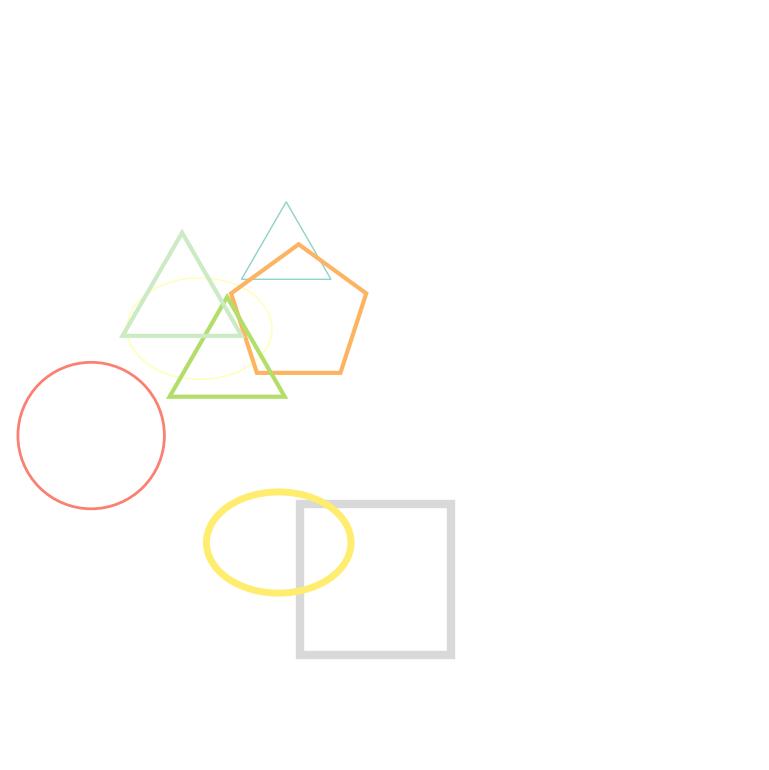[{"shape": "triangle", "thickness": 0.5, "radius": 0.34, "center": [0.372, 0.671]}, {"shape": "oval", "thickness": 0.5, "radius": 0.47, "center": [0.259, 0.573]}, {"shape": "circle", "thickness": 1, "radius": 0.48, "center": [0.118, 0.434]}, {"shape": "pentagon", "thickness": 1.5, "radius": 0.46, "center": [0.388, 0.59]}, {"shape": "triangle", "thickness": 1.5, "radius": 0.43, "center": [0.295, 0.528]}, {"shape": "square", "thickness": 3, "radius": 0.49, "center": [0.487, 0.248]}, {"shape": "triangle", "thickness": 1.5, "radius": 0.45, "center": [0.237, 0.608]}, {"shape": "oval", "thickness": 2.5, "radius": 0.47, "center": [0.362, 0.295]}]